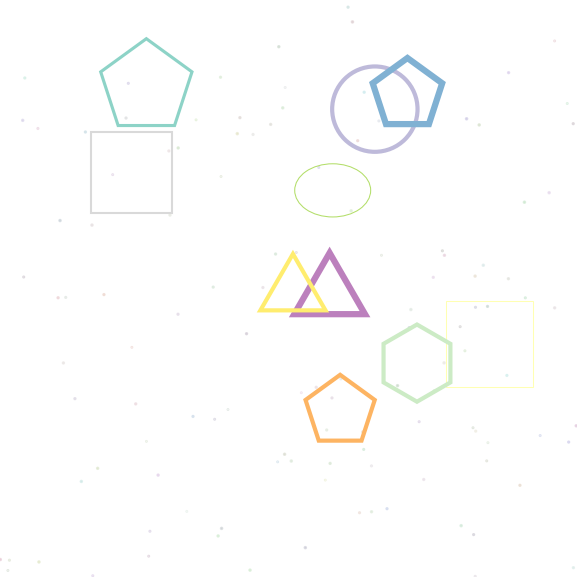[{"shape": "pentagon", "thickness": 1.5, "radius": 0.42, "center": [0.253, 0.849]}, {"shape": "square", "thickness": 0.5, "radius": 0.37, "center": [0.848, 0.404]}, {"shape": "circle", "thickness": 2, "radius": 0.37, "center": [0.649, 0.81]}, {"shape": "pentagon", "thickness": 3, "radius": 0.32, "center": [0.706, 0.835]}, {"shape": "pentagon", "thickness": 2, "radius": 0.31, "center": [0.589, 0.287]}, {"shape": "oval", "thickness": 0.5, "radius": 0.33, "center": [0.576, 0.669]}, {"shape": "square", "thickness": 1, "radius": 0.35, "center": [0.228, 0.7]}, {"shape": "triangle", "thickness": 3, "radius": 0.35, "center": [0.571, 0.49]}, {"shape": "hexagon", "thickness": 2, "radius": 0.33, "center": [0.722, 0.37]}, {"shape": "triangle", "thickness": 2, "radius": 0.33, "center": [0.507, 0.494]}]